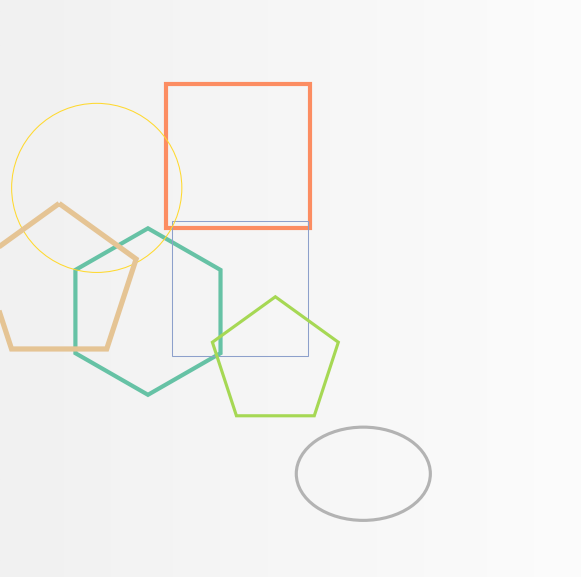[{"shape": "hexagon", "thickness": 2, "radius": 0.72, "center": [0.255, 0.46]}, {"shape": "square", "thickness": 2, "radius": 0.62, "center": [0.41, 0.729]}, {"shape": "square", "thickness": 0.5, "radius": 0.59, "center": [0.413, 0.5]}, {"shape": "pentagon", "thickness": 1.5, "radius": 0.57, "center": [0.474, 0.371]}, {"shape": "circle", "thickness": 0.5, "radius": 0.73, "center": [0.166, 0.674]}, {"shape": "pentagon", "thickness": 2.5, "radius": 0.7, "center": [0.102, 0.508]}, {"shape": "oval", "thickness": 1.5, "radius": 0.58, "center": [0.625, 0.179]}]